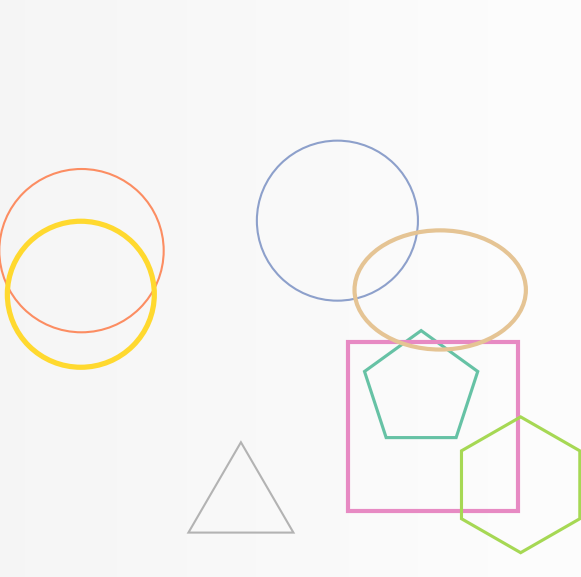[{"shape": "pentagon", "thickness": 1.5, "radius": 0.51, "center": [0.725, 0.324]}, {"shape": "circle", "thickness": 1, "radius": 0.71, "center": [0.14, 0.565]}, {"shape": "circle", "thickness": 1, "radius": 0.69, "center": [0.58, 0.617]}, {"shape": "square", "thickness": 2, "radius": 0.73, "center": [0.745, 0.26]}, {"shape": "hexagon", "thickness": 1.5, "radius": 0.59, "center": [0.896, 0.16]}, {"shape": "circle", "thickness": 2.5, "radius": 0.63, "center": [0.139, 0.49]}, {"shape": "oval", "thickness": 2, "radius": 0.74, "center": [0.757, 0.497]}, {"shape": "triangle", "thickness": 1, "radius": 0.52, "center": [0.414, 0.129]}]